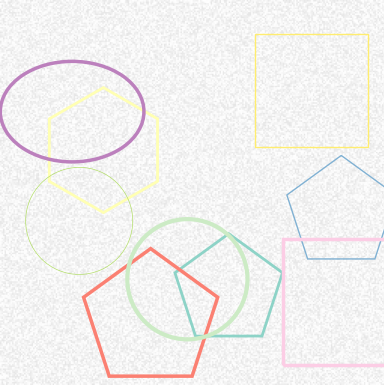[{"shape": "pentagon", "thickness": 2, "radius": 0.73, "center": [0.594, 0.246]}, {"shape": "hexagon", "thickness": 2, "radius": 0.81, "center": [0.269, 0.61]}, {"shape": "pentagon", "thickness": 2.5, "radius": 0.92, "center": [0.391, 0.171]}, {"shape": "pentagon", "thickness": 1, "radius": 0.74, "center": [0.886, 0.448]}, {"shape": "circle", "thickness": 0.5, "radius": 0.7, "center": [0.206, 0.426]}, {"shape": "square", "thickness": 2.5, "radius": 0.82, "center": [0.898, 0.215]}, {"shape": "oval", "thickness": 2.5, "radius": 0.93, "center": [0.187, 0.71]}, {"shape": "circle", "thickness": 3, "radius": 0.78, "center": [0.487, 0.275]}, {"shape": "square", "thickness": 1, "radius": 0.74, "center": [0.809, 0.765]}]